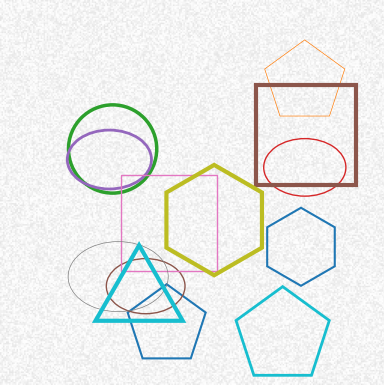[{"shape": "hexagon", "thickness": 1.5, "radius": 0.51, "center": [0.782, 0.359]}, {"shape": "pentagon", "thickness": 1.5, "radius": 0.53, "center": [0.433, 0.155]}, {"shape": "pentagon", "thickness": 0.5, "radius": 0.55, "center": [0.791, 0.787]}, {"shape": "circle", "thickness": 2.5, "radius": 0.57, "center": [0.293, 0.613]}, {"shape": "oval", "thickness": 1, "radius": 0.53, "center": [0.792, 0.565]}, {"shape": "oval", "thickness": 2, "radius": 0.55, "center": [0.284, 0.586]}, {"shape": "square", "thickness": 3, "radius": 0.65, "center": [0.794, 0.649]}, {"shape": "oval", "thickness": 1, "radius": 0.51, "center": [0.378, 0.257]}, {"shape": "square", "thickness": 1, "radius": 0.62, "center": [0.438, 0.421]}, {"shape": "oval", "thickness": 0.5, "radius": 0.65, "center": [0.307, 0.281]}, {"shape": "hexagon", "thickness": 3, "radius": 0.72, "center": [0.556, 0.428]}, {"shape": "triangle", "thickness": 3, "radius": 0.65, "center": [0.361, 0.232]}, {"shape": "pentagon", "thickness": 2, "radius": 0.64, "center": [0.734, 0.128]}]